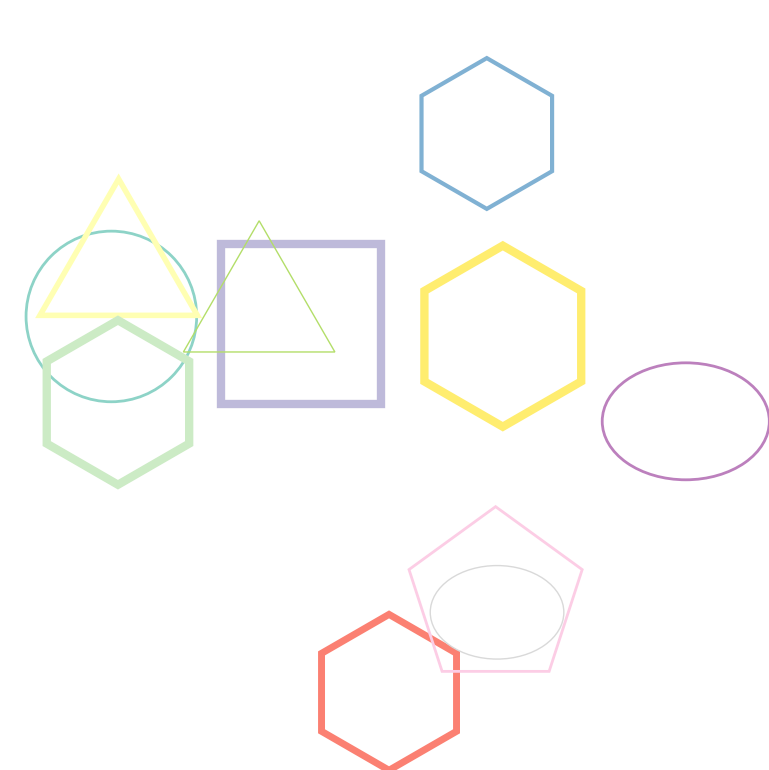[{"shape": "circle", "thickness": 1, "radius": 0.55, "center": [0.145, 0.589]}, {"shape": "triangle", "thickness": 2, "radius": 0.59, "center": [0.154, 0.649]}, {"shape": "square", "thickness": 3, "radius": 0.52, "center": [0.391, 0.579]}, {"shape": "hexagon", "thickness": 2.5, "radius": 0.51, "center": [0.505, 0.101]}, {"shape": "hexagon", "thickness": 1.5, "radius": 0.49, "center": [0.632, 0.827]}, {"shape": "triangle", "thickness": 0.5, "radius": 0.57, "center": [0.337, 0.6]}, {"shape": "pentagon", "thickness": 1, "radius": 0.59, "center": [0.644, 0.224]}, {"shape": "oval", "thickness": 0.5, "radius": 0.43, "center": [0.646, 0.205]}, {"shape": "oval", "thickness": 1, "radius": 0.54, "center": [0.891, 0.453]}, {"shape": "hexagon", "thickness": 3, "radius": 0.53, "center": [0.153, 0.477]}, {"shape": "hexagon", "thickness": 3, "radius": 0.59, "center": [0.653, 0.563]}]